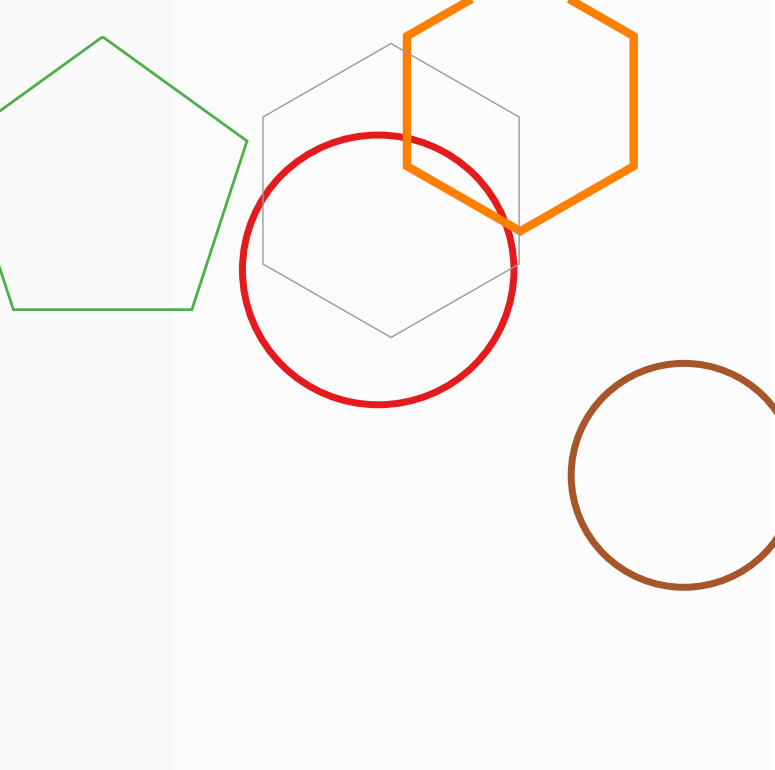[{"shape": "circle", "thickness": 2.5, "radius": 0.88, "center": [0.488, 0.649]}, {"shape": "pentagon", "thickness": 1, "radius": 0.98, "center": [0.132, 0.756]}, {"shape": "hexagon", "thickness": 3, "radius": 0.84, "center": [0.671, 0.869]}, {"shape": "circle", "thickness": 2.5, "radius": 0.73, "center": [0.882, 0.383]}, {"shape": "hexagon", "thickness": 0.5, "radius": 0.95, "center": [0.505, 0.753]}]